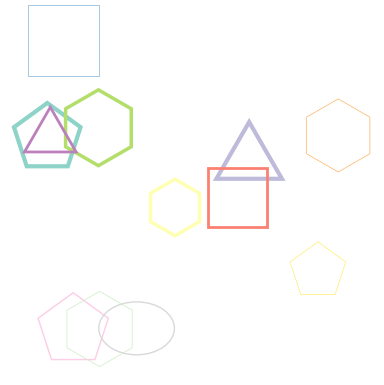[{"shape": "pentagon", "thickness": 3, "radius": 0.45, "center": [0.123, 0.642]}, {"shape": "hexagon", "thickness": 2.5, "radius": 0.37, "center": [0.455, 0.461]}, {"shape": "triangle", "thickness": 3, "radius": 0.49, "center": [0.647, 0.585]}, {"shape": "square", "thickness": 2, "radius": 0.38, "center": [0.617, 0.487]}, {"shape": "square", "thickness": 0.5, "radius": 0.46, "center": [0.164, 0.895]}, {"shape": "hexagon", "thickness": 0.5, "radius": 0.47, "center": [0.878, 0.648]}, {"shape": "hexagon", "thickness": 2.5, "radius": 0.49, "center": [0.256, 0.668]}, {"shape": "pentagon", "thickness": 1, "radius": 0.48, "center": [0.19, 0.144]}, {"shape": "oval", "thickness": 1, "radius": 0.49, "center": [0.355, 0.147]}, {"shape": "triangle", "thickness": 2, "radius": 0.39, "center": [0.131, 0.644]}, {"shape": "hexagon", "thickness": 0.5, "radius": 0.49, "center": [0.259, 0.146]}, {"shape": "pentagon", "thickness": 0.5, "radius": 0.38, "center": [0.826, 0.296]}]